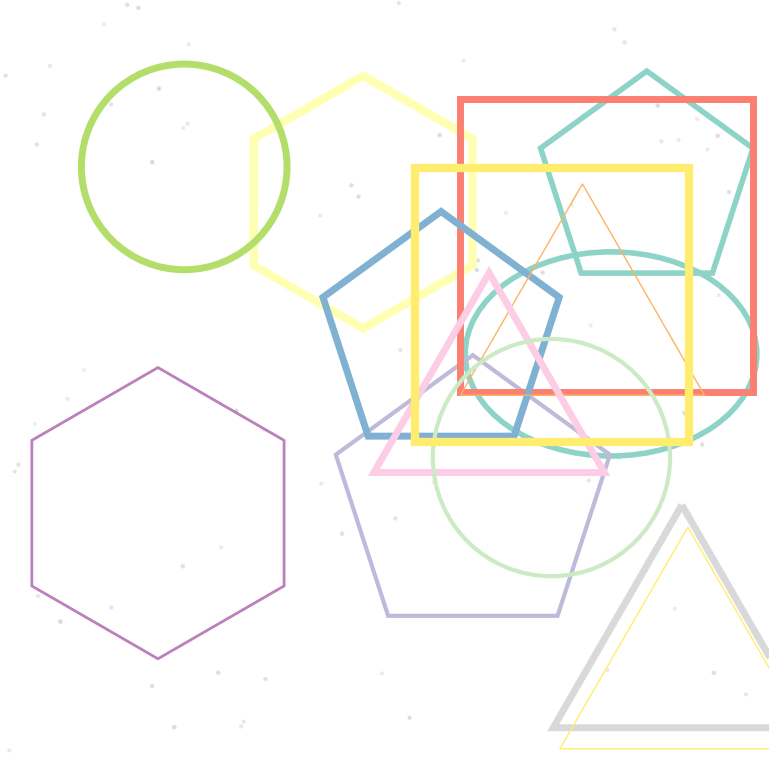[{"shape": "oval", "thickness": 2, "radius": 0.95, "center": [0.794, 0.54]}, {"shape": "pentagon", "thickness": 2, "radius": 0.73, "center": [0.84, 0.763]}, {"shape": "hexagon", "thickness": 3, "radius": 0.82, "center": [0.472, 0.738]}, {"shape": "pentagon", "thickness": 1.5, "radius": 0.94, "center": [0.614, 0.352]}, {"shape": "square", "thickness": 2.5, "radius": 0.95, "center": [0.787, 0.681]}, {"shape": "pentagon", "thickness": 2.5, "radius": 0.81, "center": [0.573, 0.564]}, {"shape": "triangle", "thickness": 0.5, "radius": 0.91, "center": [0.756, 0.578]}, {"shape": "circle", "thickness": 2.5, "radius": 0.67, "center": [0.239, 0.783]}, {"shape": "triangle", "thickness": 2.5, "radius": 0.86, "center": [0.635, 0.473]}, {"shape": "triangle", "thickness": 2.5, "radius": 0.96, "center": [0.885, 0.151]}, {"shape": "hexagon", "thickness": 1, "radius": 0.95, "center": [0.205, 0.334]}, {"shape": "circle", "thickness": 1.5, "radius": 0.77, "center": [0.716, 0.406]}, {"shape": "square", "thickness": 3, "radius": 0.89, "center": [0.717, 0.604]}, {"shape": "triangle", "thickness": 0.5, "radius": 0.96, "center": [0.893, 0.123]}]